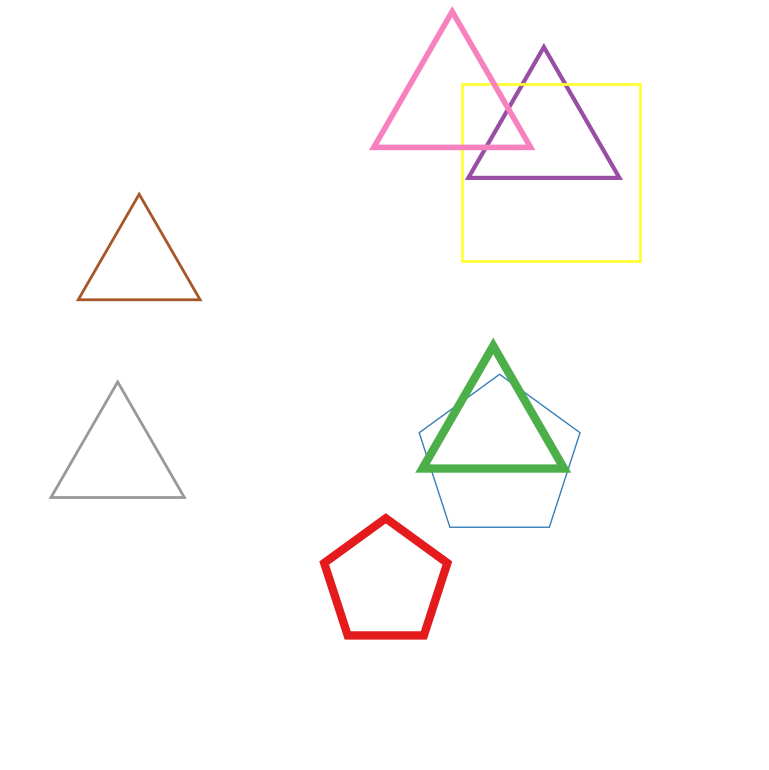[{"shape": "pentagon", "thickness": 3, "radius": 0.42, "center": [0.501, 0.243]}, {"shape": "pentagon", "thickness": 0.5, "radius": 0.55, "center": [0.649, 0.404]}, {"shape": "triangle", "thickness": 3, "radius": 0.53, "center": [0.641, 0.445]}, {"shape": "triangle", "thickness": 1.5, "radius": 0.57, "center": [0.706, 0.826]}, {"shape": "square", "thickness": 1, "radius": 0.58, "center": [0.715, 0.776]}, {"shape": "triangle", "thickness": 1, "radius": 0.46, "center": [0.181, 0.656]}, {"shape": "triangle", "thickness": 2, "radius": 0.59, "center": [0.587, 0.867]}, {"shape": "triangle", "thickness": 1, "radius": 0.5, "center": [0.153, 0.404]}]